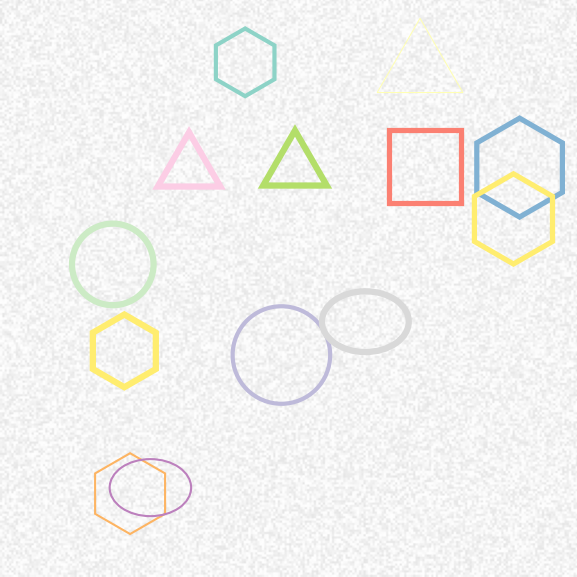[{"shape": "hexagon", "thickness": 2, "radius": 0.29, "center": [0.425, 0.891]}, {"shape": "triangle", "thickness": 0.5, "radius": 0.43, "center": [0.727, 0.882]}, {"shape": "circle", "thickness": 2, "radius": 0.42, "center": [0.487, 0.384]}, {"shape": "square", "thickness": 2.5, "radius": 0.31, "center": [0.736, 0.711]}, {"shape": "hexagon", "thickness": 2.5, "radius": 0.43, "center": [0.9, 0.709]}, {"shape": "hexagon", "thickness": 1, "radius": 0.35, "center": [0.225, 0.144]}, {"shape": "triangle", "thickness": 3, "radius": 0.32, "center": [0.511, 0.71]}, {"shape": "triangle", "thickness": 3, "radius": 0.31, "center": [0.327, 0.707]}, {"shape": "oval", "thickness": 3, "radius": 0.38, "center": [0.633, 0.442]}, {"shape": "oval", "thickness": 1, "radius": 0.35, "center": [0.26, 0.155]}, {"shape": "circle", "thickness": 3, "radius": 0.35, "center": [0.195, 0.541]}, {"shape": "hexagon", "thickness": 3, "radius": 0.31, "center": [0.215, 0.392]}, {"shape": "hexagon", "thickness": 2.5, "radius": 0.39, "center": [0.889, 0.62]}]